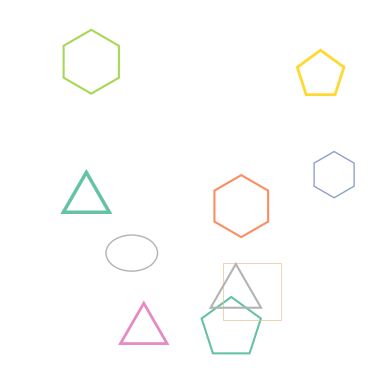[{"shape": "pentagon", "thickness": 1.5, "radius": 0.4, "center": [0.601, 0.148]}, {"shape": "triangle", "thickness": 2.5, "radius": 0.35, "center": [0.224, 0.483]}, {"shape": "hexagon", "thickness": 1.5, "radius": 0.4, "center": [0.627, 0.465]}, {"shape": "hexagon", "thickness": 1, "radius": 0.3, "center": [0.868, 0.546]}, {"shape": "triangle", "thickness": 2, "radius": 0.35, "center": [0.373, 0.143]}, {"shape": "hexagon", "thickness": 1.5, "radius": 0.41, "center": [0.237, 0.84]}, {"shape": "pentagon", "thickness": 2, "radius": 0.32, "center": [0.833, 0.806]}, {"shape": "square", "thickness": 0.5, "radius": 0.37, "center": [0.654, 0.243]}, {"shape": "oval", "thickness": 1, "radius": 0.33, "center": [0.342, 0.343]}, {"shape": "triangle", "thickness": 1.5, "radius": 0.38, "center": [0.613, 0.239]}]